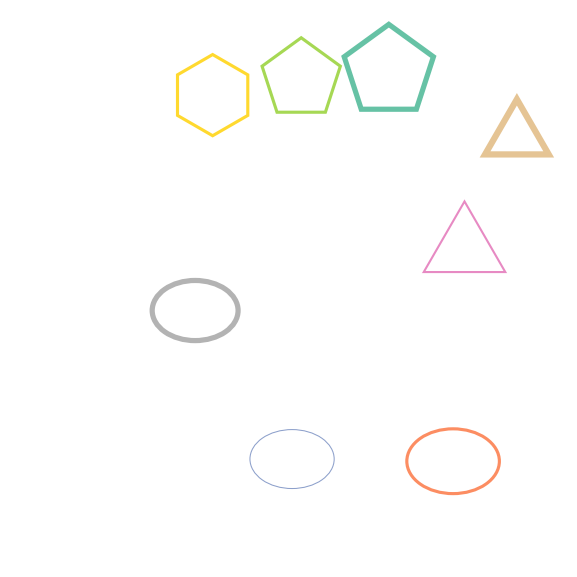[{"shape": "pentagon", "thickness": 2.5, "radius": 0.41, "center": [0.673, 0.876]}, {"shape": "oval", "thickness": 1.5, "radius": 0.4, "center": [0.785, 0.2]}, {"shape": "oval", "thickness": 0.5, "radius": 0.36, "center": [0.506, 0.204]}, {"shape": "triangle", "thickness": 1, "radius": 0.41, "center": [0.804, 0.569]}, {"shape": "pentagon", "thickness": 1.5, "radius": 0.36, "center": [0.522, 0.862]}, {"shape": "hexagon", "thickness": 1.5, "radius": 0.35, "center": [0.368, 0.834]}, {"shape": "triangle", "thickness": 3, "radius": 0.32, "center": [0.895, 0.764]}, {"shape": "oval", "thickness": 2.5, "radius": 0.37, "center": [0.338, 0.461]}]